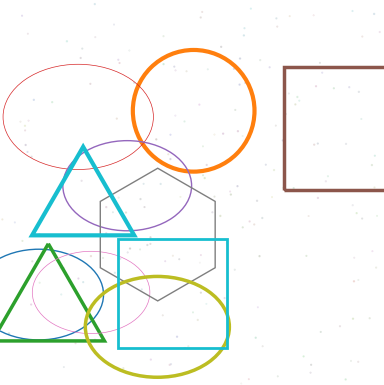[{"shape": "oval", "thickness": 1, "radius": 0.84, "center": [0.101, 0.235]}, {"shape": "circle", "thickness": 3, "radius": 0.79, "center": [0.503, 0.712]}, {"shape": "triangle", "thickness": 2.5, "radius": 0.84, "center": [0.125, 0.199]}, {"shape": "oval", "thickness": 0.5, "radius": 0.98, "center": [0.203, 0.696]}, {"shape": "oval", "thickness": 1, "radius": 0.84, "center": [0.33, 0.518]}, {"shape": "square", "thickness": 2.5, "radius": 0.8, "center": [0.898, 0.666]}, {"shape": "oval", "thickness": 0.5, "radius": 0.76, "center": [0.237, 0.24]}, {"shape": "hexagon", "thickness": 1, "radius": 0.86, "center": [0.41, 0.391]}, {"shape": "oval", "thickness": 2.5, "radius": 0.94, "center": [0.409, 0.151]}, {"shape": "square", "thickness": 2, "radius": 0.71, "center": [0.448, 0.238]}, {"shape": "triangle", "thickness": 3, "radius": 0.77, "center": [0.216, 0.465]}]